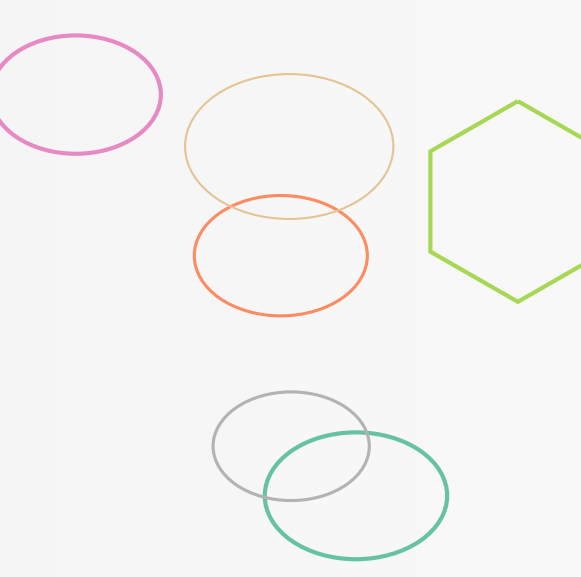[{"shape": "oval", "thickness": 2, "radius": 0.78, "center": [0.612, 0.141]}, {"shape": "oval", "thickness": 1.5, "radius": 0.74, "center": [0.483, 0.556]}, {"shape": "oval", "thickness": 2, "radius": 0.73, "center": [0.13, 0.835]}, {"shape": "hexagon", "thickness": 2, "radius": 0.87, "center": [0.891, 0.65]}, {"shape": "oval", "thickness": 1, "radius": 0.9, "center": [0.498, 0.745]}, {"shape": "oval", "thickness": 1.5, "radius": 0.67, "center": [0.501, 0.226]}]